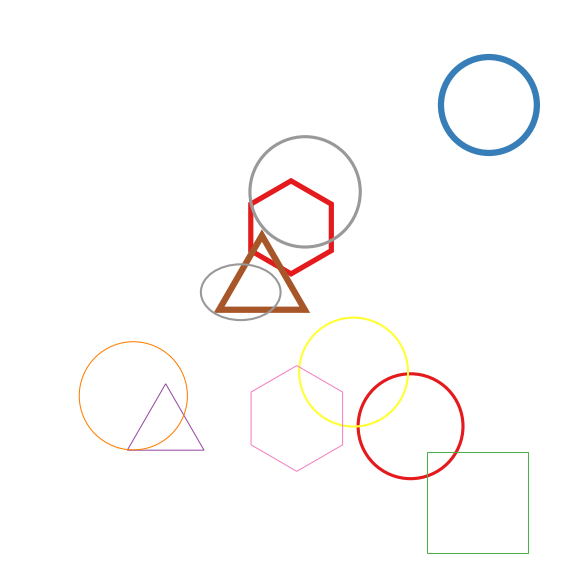[{"shape": "hexagon", "thickness": 2.5, "radius": 0.4, "center": [0.504, 0.605]}, {"shape": "circle", "thickness": 1.5, "radius": 0.45, "center": [0.711, 0.261]}, {"shape": "circle", "thickness": 3, "radius": 0.42, "center": [0.847, 0.817]}, {"shape": "square", "thickness": 0.5, "radius": 0.44, "center": [0.827, 0.128]}, {"shape": "triangle", "thickness": 0.5, "radius": 0.38, "center": [0.287, 0.258]}, {"shape": "circle", "thickness": 0.5, "radius": 0.47, "center": [0.231, 0.314]}, {"shape": "circle", "thickness": 1, "radius": 0.47, "center": [0.612, 0.355]}, {"shape": "triangle", "thickness": 3, "radius": 0.43, "center": [0.454, 0.506]}, {"shape": "hexagon", "thickness": 0.5, "radius": 0.46, "center": [0.514, 0.275]}, {"shape": "oval", "thickness": 1, "radius": 0.35, "center": [0.417, 0.493]}, {"shape": "circle", "thickness": 1.5, "radius": 0.48, "center": [0.528, 0.667]}]